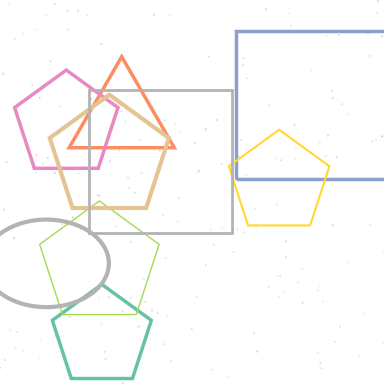[{"shape": "pentagon", "thickness": 2.5, "radius": 0.68, "center": [0.265, 0.126]}, {"shape": "triangle", "thickness": 2.5, "radius": 0.79, "center": [0.316, 0.695]}, {"shape": "square", "thickness": 2.5, "radius": 0.97, "center": [0.807, 0.727]}, {"shape": "pentagon", "thickness": 2.5, "radius": 0.71, "center": [0.172, 0.677]}, {"shape": "pentagon", "thickness": 1, "radius": 0.82, "center": [0.258, 0.315]}, {"shape": "pentagon", "thickness": 1.5, "radius": 0.69, "center": [0.725, 0.526]}, {"shape": "pentagon", "thickness": 3, "radius": 0.81, "center": [0.284, 0.591]}, {"shape": "square", "thickness": 2, "radius": 0.93, "center": [0.417, 0.58]}, {"shape": "oval", "thickness": 3, "radius": 0.81, "center": [0.12, 0.316]}]